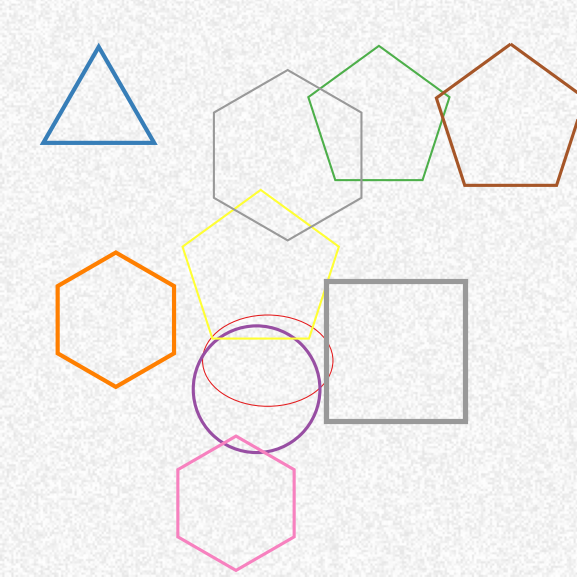[{"shape": "oval", "thickness": 0.5, "radius": 0.56, "center": [0.464, 0.375]}, {"shape": "triangle", "thickness": 2, "radius": 0.55, "center": [0.171, 0.807]}, {"shape": "pentagon", "thickness": 1, "radius": 0.64, "center": [0.656, 0.791]}, {"shape": "circle", "thickness": 1.5, "radius": 0.55, "center": [0.444, 0.325]}, {"shape": "hexagon", "thickness": 2, "radius": 0.58, "center": [0.201, 0.446]}, {"shape": "pentagon", "thickness": 1, "radius": 0.71, "center": [0.451, 0.528]}, {"shape": "pentagon", "thickness": 1.5, "radius": 0.68, "center": [0.884, 0.788]}, {"shape": "hexagon", "thickness": 1.5, "radius": 0.58, "center": [0.409, 0.128]}, {"shape": "hexagon", "thickness": 1, "radius": 0.74, "center": [0.498, 0.73]}, {"shape": "square", "thickness": 2.5, "radius": 0.6, "center": [0.685, 0.392]}]